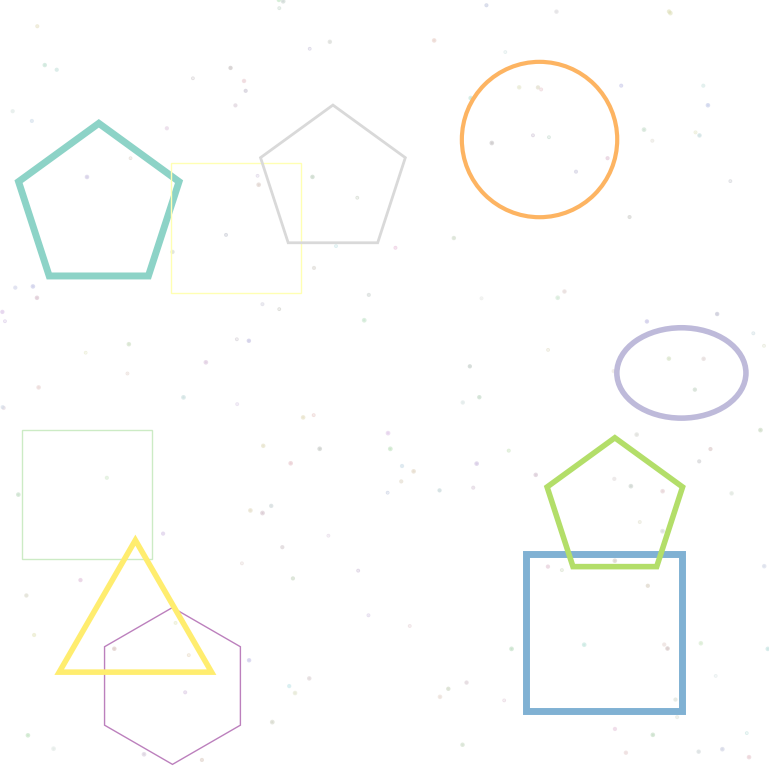[{"shape": "pentagon", "thickness": 2.5, "radius": 0.55, "center": [0.128, 0.73]}, {"shape": "square", "thickness": 0.5, "radius": 0.42, "center": [0.307, 0.704]}, {"shape": "oval", "thickness": 2, "radius": 0.42, "center": [0.885, 0.516]}, {"shape": "square", "thickness": 2.5, "radius": 0.51, "center": [0.785, 0.179]}, {"shape": "circle", "thickness": 1.5, "radius": 0.5, "center": [0.701, 0.819]}, {"shape": "pentagon", "thickness": 2, "radius": 0.46, "center": [0.798, 0.339]}, {"shape": "pentagon", "thickness": 1, "radius": 0.49, "center": [0.432, 0.765]}, {"shape": "hexagon", "thickness": 0.5, "radius": 0.51, "center": [0.224, 0.109]}, {"shape": "square", "thickness": 0.5, "radius": 0.42, "center": [0.113, 0.358]}, {"shape": "triangle", "thickness": 2, "radius": 0.57, "center": [0.176, 0.184]}]